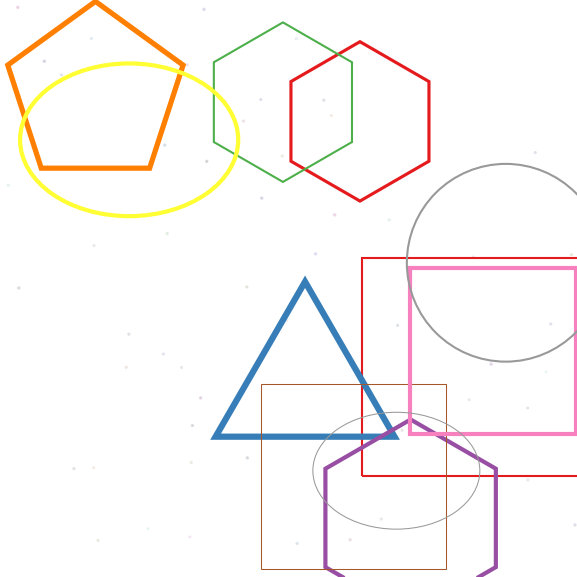[{"shape": "square", "thickness": 1, "radius": 0.94, "center": [0.816, 0.364]}, {"shape": "hexagon", "thickness": 1.5, "radius": 0.69, "center": [0.623, 0.789]}, {"shape": "triangle", "thickness": 3, "radius": 0.89, "center": [0.528, 0.332]}, {"shape": "hexagon", "thickness": 1, "radius": 0.69, "center": [0.49, 0.822]}, {"shape": "hexagon", "thickness": 2, "radius": 0.85, "center": [0.711, 0.102]}, {"shape": "pentagon", "thickness": 2.5, "radius": 0.8, "center": [0.165, 0.837]}, {"shape": "oval", "thickness": 2, "radius": 0.94, "center": [0.224, 0.757]}, {"shape": "square", "thickness": 0.5, "radius": 0.8, "center": [0.613, 0.174]}, {"shape": "square", "thickness": 2, "radius": 0.72, "center": [0.854, 0.391]}, {"shape": "circle", "thickness": 1, "radius": 0.86, "center": [0.876, 0.544]}, {"shape": "oval", "thickness": 0.5, "radius": 0.72, "center": [0.686, 0.184]}]